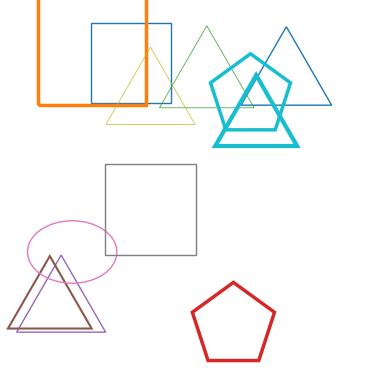[{"shape": "square", "thickness": 1, "radius": 0.52, "center": [0.34, 0.836]}, {"shape": "triangle", "thickness": 1, "radius": 0.68, "center": [0.744, 0.795]}, {"shape": "square", "thickness": 2.5, "radius": 0.7, "center": [0.24, 0.867]}, {"shape": "triangle", "thickness": 0.5, "radius": 0.71, "center": [0.537, 0.791]}, {"shape": "pentagon", "thickness": 2.5, "radius": 0.56, "center": [0.606, 0.154]}, {"shape": "triangle", "thickness": 1, "radius": 0.67, "center": [0.159, 0.204]}, {"shape": "triangle", "thickness": 1.5, "radius": 0.63, "center": [0.129, 0.209]}, {"shape": "oval", "thickness": 1, "radius": 0.58, "center": [0.188, 0.345]}, {"shape": "square", "thickness": 1, "radius": 0.59, "center": [0.391, 0.456]}, {"shape": "triangle", "thickness": 0.5, "radius": 0.67, "center": [0.391, 0.744]}, {"shape": "pentagon", "thickness": 2.5, "radius": 0.55, "center": [0.651, 0.751]}, {"shape": "triangle", "thickness": 3, "radius": 0.61, "center": [0.665, 0.682]}]